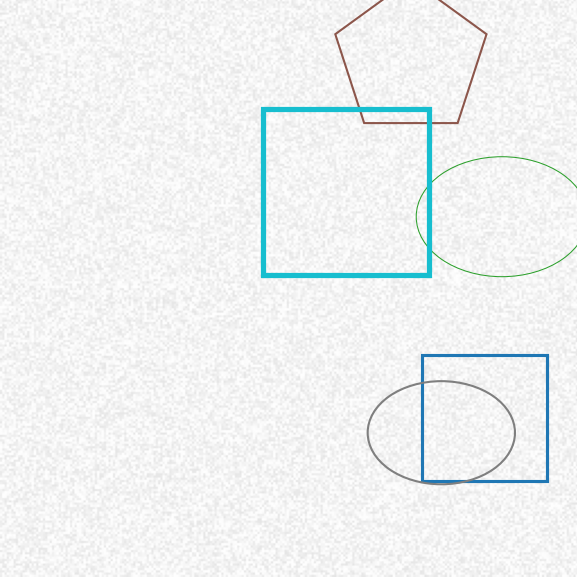[{"shape": "square", "thickness": 1.5, "radius": 0.54, "center": [0.84, 0.275]}, {"shape": "oval", "thickness": 0.5, "radius": 0.74, "center": [0.869, 0.624]}, {"shape": "pentagon", "thickness": 1, "radius": 0.69, "center": [0.712, 0.897]}, {"shape": "oval", "thickness": 1, "radius": 0.64, "center": [0.764, 0.25]}, {"shape": "square", "thickness": 2.5, "radius": 0.72, "center": [0.599, 0.667]}]